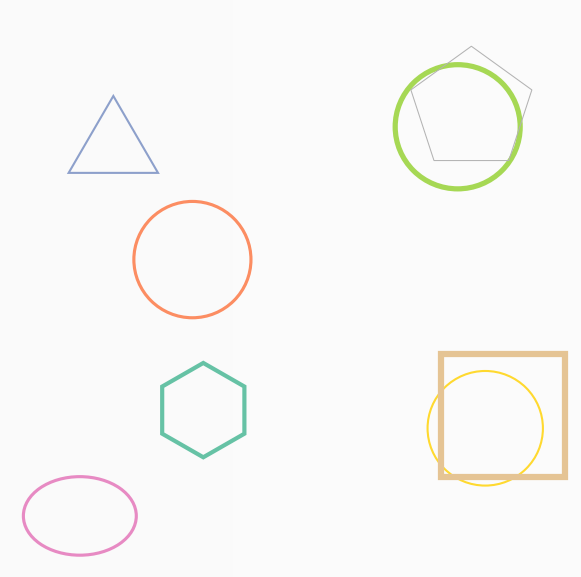[{"shape": "hexagon", "thickness": 2, "radius": 0.41, "center": [0.35, 0.289]}, {"shape": "circle", "thickness": 1.5, "radius": 0.5, "center": [0.331, 0.55]}, {"shape": "triangle", "thickness": 1, "radius": 0.44, "center": [0.195, 0.744]}, {"shape": "oval", "thickness": 1.5, "radius": 0.49, "center": [0.137, 0.106]}, {"shape": "circle", "thickness": 2.5, "radius": 0.54, "center": [0.787, 0.78]}, {"shape": "circle", "thickness": 1, "radius": 0.5, "center": [0.835, 0.258]}, {"shape": "square", "thickness": 3, "radius": 0.53, "center": [0.865, 0.28]}, {"shape": "pentagon", "thickness": 0.5, "radius": 0.55, "center": [0.811, 0.81]}]